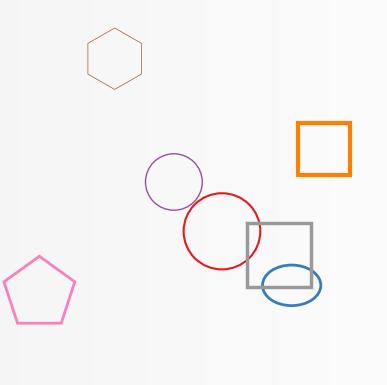[{"shape": "circle", "thickness": 1.5, "radius": 0.49, "center": [0.573, 0.399]}, {"shape": "oval", "thickness": 2, "radius": 0.38, "center": [0.753, 0.259]}, {"shape": "circle", "thickness": 1, "radius": 0.37, "center": [0.449, 0.527]}, {"shape": "square", "thickness": 3, "radius": 0.34, "center": [0.836, 0.614]}, {"shape": "hexagon", "thickness": 0.5, "radius": 0.4, "center": [0.296, 0.847]}, {"shape": "pentagon", "thickness": 2, "radius": 0.48, "center": [0.102, 0.238]}, {"shape": "square", "thickness": 2.5, "radius": 0.42, "center": [0.72, 0.337]}]